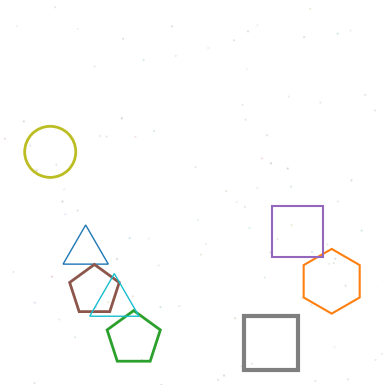[{"shape": "triangle", "thickness": 1, "radius": 0.34, "center": [0.223, 0.348]}, {"shape": "hexagon", "thickness": 1.5, "radius": 0.42, "center": [0.862, 0.269]}, {"shape": "pentagon", "thickness": 2, "radius": 0.36, "center": [0.347, 0.121]}, {"shape": "square", "thickness": 1.5, "radius": 0.33, "center": [0.773, 0.399]}, {"shape": "pentagon", "thickness": 2, "radius": 0.34, "center": [0.245, 0.245]}, {"shape": "square", "thickness": 3, "radius": 0.35, "center": [0.704, 0.11]}, {"shape": "circle", "thickness": 2, "radius": 0.33, "center": [0.13, 0.606]}, {"shape": "triangle", "thickness": 1, "radius": 0.37, "center": [0.297, 0.216]}]